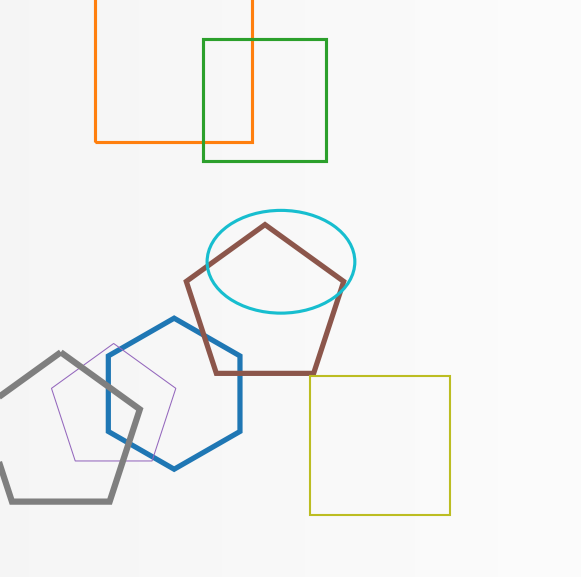[{"shape": "hexagon", "thickness": 2.5, "radius": 0.65, "center": [0.3, 0.317]}, {"shape": "square", "thickness": 1.5, "radius": 0.68, "center": [0.299, 0.888]}, {"shape": "square", "thickness": 1.5, "radius": 0.53, "center": [0.455, 0.826]}, {"shape": "pentagon", "thickness": 0.5, "radius": 0.56, "center": [0.196, 0.292]}, {"shape": "pentagon", "thickness": 2.5, "radius": 0.71, "center": [0.456, 0.468]}, {"shape": "pentagon", "thickness": 3, "radius": 0.71, "center": [0.105, 0.246]}, {"shape": "square", "thickness": 1, "radius": 0.6, "center": [0.654, 0.228]}, {"shape": "oval", "thickness": 1.5, "radius": 0.64, "center": [0.483, 0.546]}]